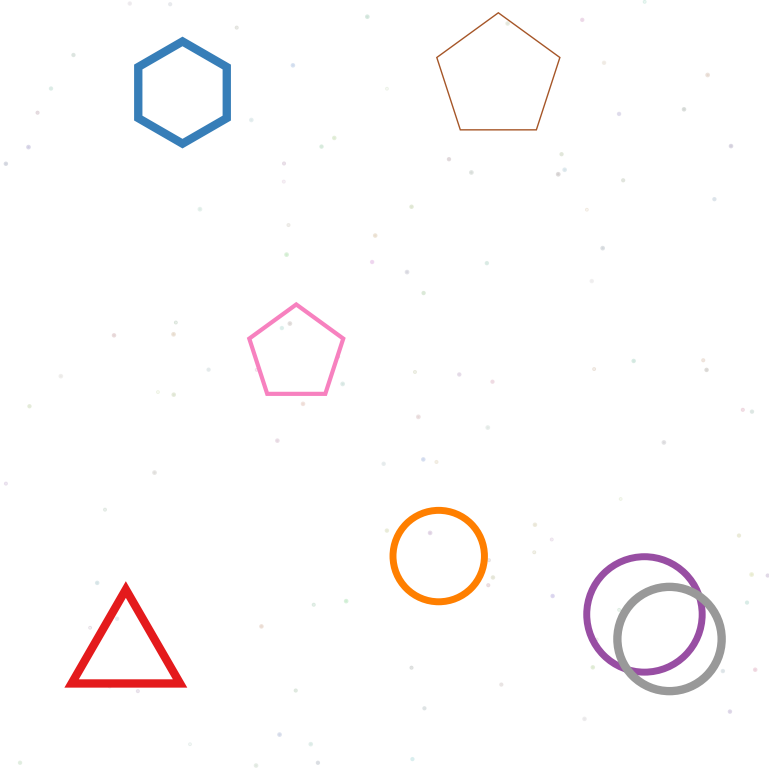[{"shape": "triangle", "thickness": 3, "radius": 0.41, "center": [0.163, 0.153]}, {"shape": "hexagon", "thickness": 3, "radius": 0.33, "center": [0.237, 0.88]}, {"shape": "circle", "thickness": 2.5, "radius": 0.37, "center": [0.837, 0.202]}, {"shape": "circle", "thickness": 2.5, "radius": 0.3, "center": [0.57, 0.278]}, {"shape": "pentagon", "thickness": 0.5, "radius": 0.42, "center": [0.647, 0.899]}, {"shape": "pentagon", "thickness": 1.5, "radius": 0.32, "center": [0.385, 0.54]}, {"shape": "circle", "thickness": 3, "radius": 0.34, "center": [0.87, 0.17]}]